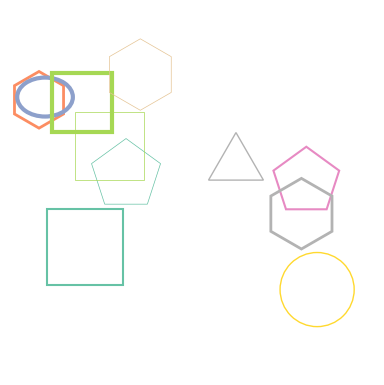[{"shape": "pentagon", "thickness": 0.5, "radius": 0.47, "center": [0.327, 0.546]}, {"shape": "square", "thickness": 1.5, "radius": 0.49, "center": [0.221, 0.359]}, {"shape": "hexagon", "thickness": 2, "radius": 0.37, "center": [0.101, 0.741]}, {"shape": "oval", "thickness": 3, "radius": 0.36, "center": [0.117, 0.748]}, {"shape": "pentagon", "thickness": 1.5, "radius": 0.45, "center": [0.796, 0.529]}, {"shape": "square", "thickness": 3, "radius": 0.39, "center": [0.213, 0.734]}, {"shape": "square", "thickness": 0.5, "radius": 0.45, "center": [0.285, 0.621]}, {"shape": "circle", "thickness": 1, "radius": 0.48, "center": [0.824, 0.248]}, {"shape": "hexagon", "thickness": 0.5, "radius": 0.46, "center": [0.364, 0.806]}, {"shape": "hexagon", "thickness": 2, "radius": 0.46, "center": [0.783, 0.445]}, {"shape": "triangle", "thickness": 1, "radius": 0.41, "center": [0.613, 0.573]}]